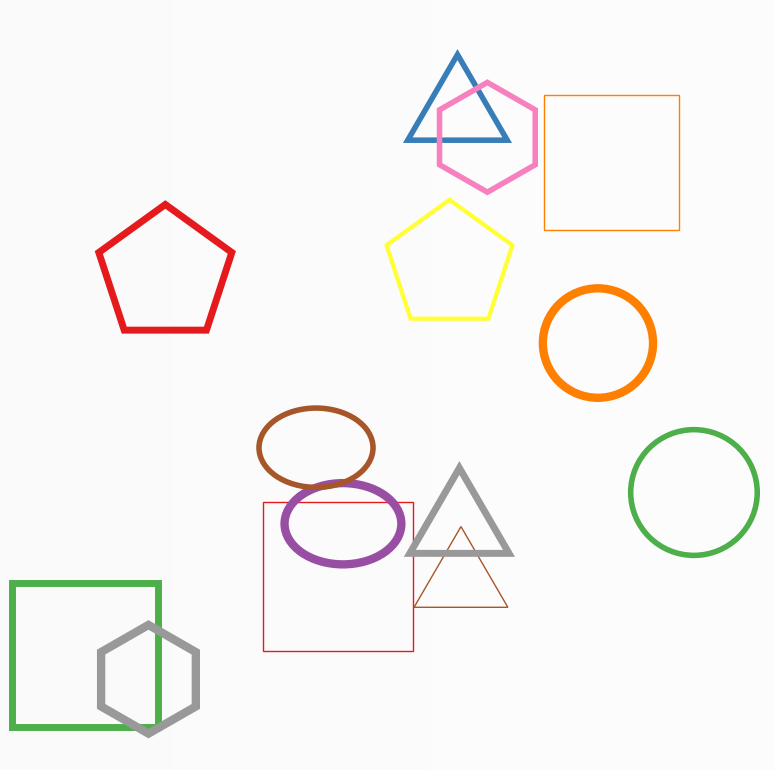[{"shape": "pentagon", "thickness": 2.5, "radius": 0.45, "center": [0.213, 0.644]}, {"shape": "square", "thickness": 0.5, "radius": 0.48, "center": [0.436, 0.251]}, {"shape": "triangle", "thickness": 2, "radius": 0.37, "center": [0.59, 0.855]}, {"shape": "circle", "thickness": 2, "radius": 0.41, "center": [0.895, 0.36]}, {"shape": "square", "thickness": 2.5, "radius": 0.47, "center": [0.11, 0.149]}, {"shape": "oval", "thickness": 3, "radius": 0.38, "center": [0.443, 0.32]}, {"shape": "circle", "thickness": 3, "radius": 0.36, "center": [0.772, 0.554]}, {"shape": "square", "thickness": 0.5, "radius": 0.44, "center": [0.789, 0.789]}, {"shape": "pentagon", "thickness": 1.5, "radius": 0.43, "center": [0.58, 0.655]}, {"shape": "oval", "thickness": 2, "radius": 0.37, "center": [0.408, 0.419]}, {"shape": "triangle", "thickness": 0.5, "radius": 0.35, "center": [0.595, 0.246]}, {"shape": "hexagon", "thickness": 2, "radius": 0.36, "center": [0.629, 0.822]}, {"shape": "hexagon", "thickness": 3, "radius": 0.35, "center": [0.192, 0.118]}, {"shape": "triangle", "thickness": 2.5, "radius": 0.37, "center": [0.593, 0.318]}]